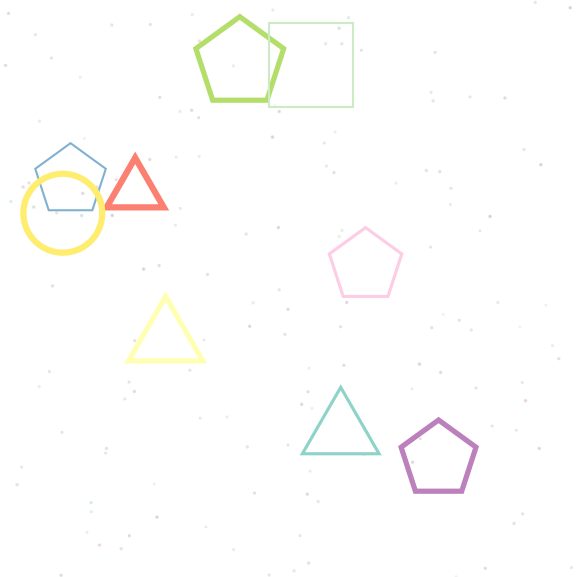[{"shape": "triangle", "thickness": 1.5, "radius": 0.38, "center": [0.59, 0.252]}, {"shape": "triangle", "thickness": 2.5, "radius": 0.37, "center": [0.287, 0.411]}, {"shape": "triangle", "thickness": 3, "radius": 0.29, "center": [0.234, 0.669]}, {"shape": "pentagon", "thickness": 1, "radius": 0.32, "center": [0.122, 0.687]}, {"shape": "pentagon", "thickness": 2.5, "radius": 0.4, "center": [0.415, 0.89]}, {"shape": "pentagon", "thickness": 1.5, "radius": 0.33, "center": [0.633, 0.539]}, {"shape": "pentagon", "thickness": 2.5, "radius": 0.34, "center": [0.759, 0.204]}, {"shape": "square", "thickness": 1, "radius": 0.36, "center": [0.539, 0.886]}, {"shape": "circle", "thickness": 3, "radius": 0.34, "center": [0.109, 0.63]}]